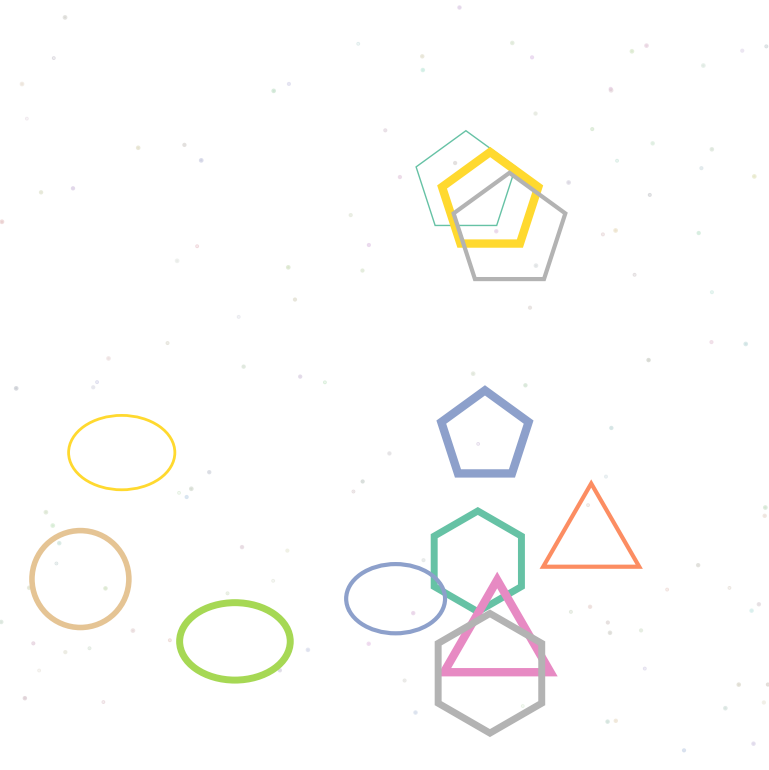[{"shape": "pentagon", "thickness": 0.5, "radius": 0.34, "center": [0.605, 0.762]}, {"shape": "hexagon", "thickness": 2.5, "radius": 0.33, "center": [0.621, 0.271]}, {"shape": "triangle", "thickness": 1.5, "radius": 0.36, "center": [0.768, 0.3]}, {"shape": "oval", "thickness": 1.5, "radius": 0.32, "center": [0.514, 0.222]}, {"shape": "pentagon", "thickness": 3, "radius": 0.3, "center": [0.63, 0.433]}, {"shape": "triangle", "thickness": 3, "radius": 0.4, "center": [0.646, 0.167]}, {"shape": "oval", "thickness": 2.5, "radius": 0.36, "center": [0.305, 0.167]}, {"shape": "oval", "thickness": 1, "radius": 0.35, "center": [0.158, 0.412]}, {"shape": "pentagon", "thickness": 3, "radius": 0.33, "center": [0.637, 0.737]}, {"shape": "circle", "thickness": 2, "radius": 0.31, "center": [0.104, 0.248]}, {"shape": "hexagon", "thickness": 2.5, "radius": 0.39, "center": [0.636, 0.126]}, {"shape": "pentagon", "thickness": 1.5, "radius": 0.38, "center": [0.662, 0.699]}]